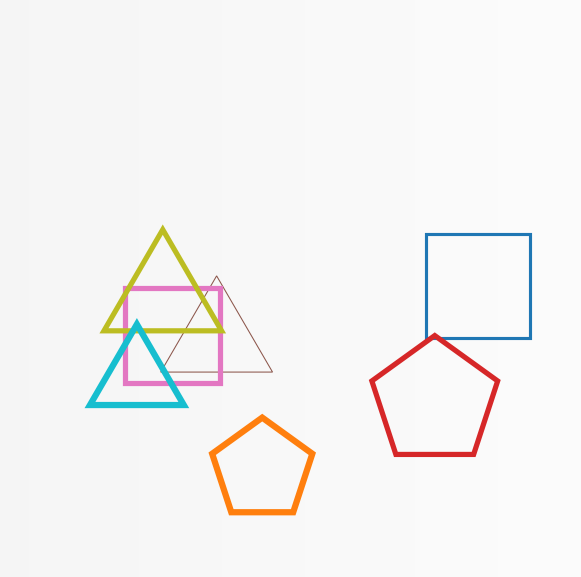[{"shape": "square", "thickness": 1.5, "radius": 0.45, "center": [0.823, 0.504]}, {"shape": "pentagon", "thickness": 3, "radius": 0.45, "center": [0.451, 0.185]}, {"shape": "pentagon", "thickness": 2.5, "radius": 0.57, "center": [0.748, 0.304]}, {"shape": "triangle", "thickness": 0.5, "radius": 0.56, "center": [0.373, 0.41]}, {"shape": "square", "thickness": 2.5, "radius": 0.41, "center": [0.297, 0.418]}, {"shape": "triangle", "thickness": 2.5, "radius": 0.58, "center": [0.28, 0.485]}, {"shape": "triangle", "thickness": 3, "radius": 0.47, "center": [0.235, 0.344]}]